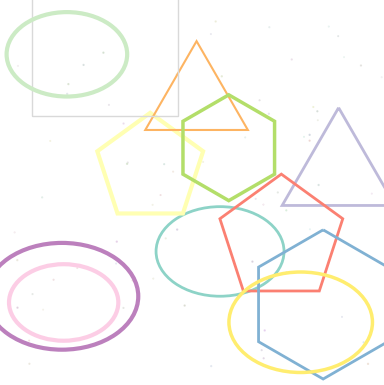[{"shape": "oval", "thickness": 2, "radius": 0.83, "center": [0.572, 0.347]}, {"shape": "pentagon", "thickness": 3, "radius": 0.72, "center": [0.39, 0.562]}, {"shape": "triangle", "thickness": 2, "radius": 0.85, "center": [0.88, 0.551]}, {"shape": "pentagon", "thickness": 2, "radius": 0.84, "center": [0.731, 0.38]}, {"shape": "hexagon", "thickness": 2, "radius": 0.97, "center": [0.839, 0.209]}, {"shape": "triangle", "thickness": 1.5, "radius": 0.77, "center": [0.511, 0.739]}, {"shape": "hexagon", "thickness": 2.5, "radius": 0.69, "center": [0.594, 0.616]}, {"shape": "oval", "thickness": 3, "radius": 0.71, "center": [0.165, 0.214]}, {"shape": "square", "thickness": 1, "radius": 0.95, "center": [0.272, 0.887]}, {"shape": "oval", "thickness": 3, "radius": 0.99, "center": [0.161, 0.23]}, {"shape": "oval", "thickness": 3, "radius": 0.78, "center": [0.174, 0.859]}, {"shape": "oval", "thickness": 2.5, "radius": 0.93, "center": [0.781, 0.163]}]